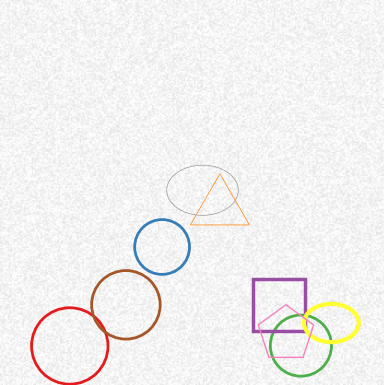[{"shape": "circle", "thickness": 2, "radius": 0.5, "center": [0.181, 0.101]}, {"shape": "circle", "thickness": 2, "radius": 0.36, "center": [0.421, 0.358]}, {"shape": "circle", "thickness": 2, "radius": 0.4, "center": [0.782, 0.102]}, {"shape": "square", "thickness": 2.5, "radius": 0.34, "center": [0.724, 0.208]}, {"shape": "triangle", "thickness": 0.5, "radius": 0.44, "center": [0.571, 0.46]}, {"shape": "oval", "thickness": 3, "radius": 0.36, "center": [0.861, 0.161]}, {"shape": "circle", "thickness": 2, "radius": 0.45, "center": [0.327, 0.208]}, {"shape": "pentagon", "thickness": 1, "radius": 0.38, "center": [0.743, 0.133]}, {"shape": "oval", "thickness": 0.5, "radius": 0.47, "center": [0.526, 0.506]}]